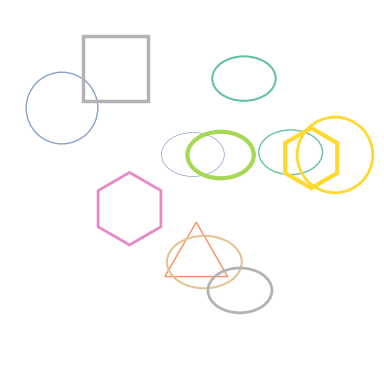[{"shape": "oval", "thickness": 1.5, "radius": 0.41, "center": [0.634, 0.796]}, {"shape": "oval", "thickness": 1, "radius": 0.41, "center": [0.755, 0.605]}, {"shape": "triangle", "thickness": 1, "radius": 0.47, "center": [0.51, 0.329]}, {"shape": "circle", "thickness": 1, "radius": 0.47, "center": [0.161, 0.719]}, {"shape": "oval", "thickness": 0.5, "radius": 0.41, "center": [0.501, 0.599]}, {"shape": "hexagon", "thickness": 2, "radius": 0.47, "center": [0.336, 0.458]}, {"shape": "oval", "thickness": 3, "radius": 0.43, "center": [0.573, 0.597]}, {"shape": "circle", "thickness": 2, "radius": 0.49, "center": [0.87, 0.598]}, {"shape": "hexagon", "thickness": 3, "radius": 0.39, "center": [0.808, 0.59]}, {"shape": "oval", "thickness": 1.5, "radius": 0.49, "center": [0.531, 0.319]}, {"shape": "oval", "thickness": 2, "radius": 0.42, "center": [0.623, 0.246]}, {"shape": "square", "thickness": 2.5, "radius": 0.42, "center": [0.301, 0.822]}]